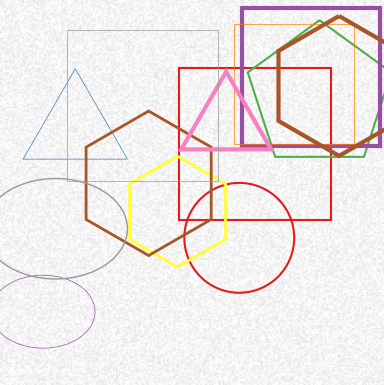[{"shape": "circle", "thickness": 1.5, "radius": 0.71, "center": [0.621, 0.382]}, {"shape": "square", "thickness": 1.5, "radius": 0.99, "center": [0.662, 0.625]}, {"shape": "triangle", "thickness": 0.5, "radius": 0.78, "center": [0.196, 0.665]}, {"shape": "pentagon", "thickness": 1.5, "radius": 0.98, "center": [0.83, 0.751]}, {"shape": "oval", "thickness": 0.5, "radius": 0.68, "center": [0.112, 0.19]}, {"shape": "square", "thickness": 3, "radius": 0.9, "center": [0.808, 0.8]}, {"shape": "square", "thickness": 0.5, "radius": 0.78, "center": [0.764, 0.782]}, {"shape": "hexagon", "thickness": 2, "radius": 0.72, "center": [0.461, 0.45]}, {"shape": "hexagon", "thickness": 3, "radius": 0.91, "center": [0.881, 0.777]}, {"shape": "hexagon", "thickness": 2, "radius": 0.94, "center": [0.386, 0.524]}, {"shape": "triangle", "thickness": 3, "radius": 0.67, "center": [0.587, 0.679]}, {"shape": "oval", "thickness": 1, "radius": 0.93, "center": [0.145, 0.406]}, {"shape": "square", "thickness": 0.5, "radius": 0.98, "center": [0.371, 0.727]}]